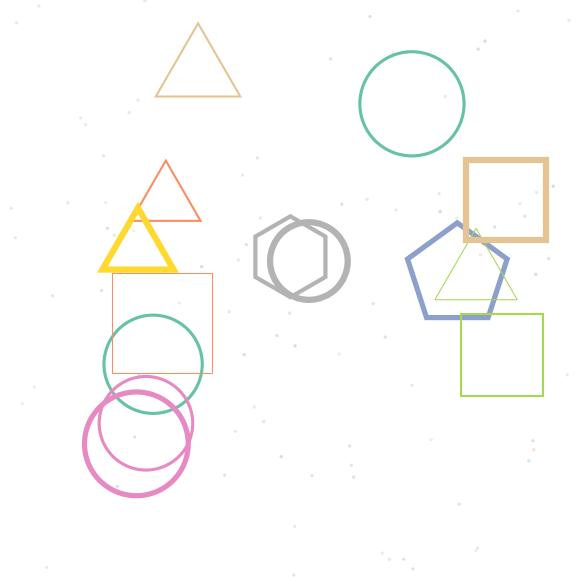[{"shape": "circle", "thickness": 1.5, "radius": 0.45, "center": [0.713, 0.819]}, {"shape": "circle", "thickness": 1.5, "radius": 0.43, "center": [0.265, 0.368]}, {"shape": "triangle", "thickness": 1, "radius": 0.35, "center": [0.287, 0.651]}, {"shape": "square", "thickness": 0.5, "radius": 0.43, "center": [0.281, 0.44]}, {"shape": "pentagon", "thickness": 2.5, "radius": 0.45, "center": [0.792, 0.523]}, {"shape": "circle", "thickness": 2.5, "radius": 0.45, "center": [0.236, 0.231]}, {"shape": "circle", "thickness": 1.5, "radius": 0.41, "center": [0.253, 0.266]}, {"shape": "square", "thickness": 1, "radius": 0.35, "center": [0.87, 0.384]}, {"shape": "triangle", "thickness": 0.5, "radius": 0.41, "center": [0.824, 0.521]}, {"shape": "triangle", "thickness": 3, "radius": 0.36, "center": [0.239, 0.568]}, {"shape": "square", "thickness": 3, "radius": 0.34, "center": [0.877, 0.652]}, {"shape": "triangle", "thickness": 1, "radius": 0.42, "center": [0.343, 0.874]}, {"shape": "hexagon", "thickness": 2, "radius": 0.35, "center": [0.503, 0.555]}, {"shape": "circle", "thickness": 3, "radius": 0.34, "center": [0.535, 0.547]}]